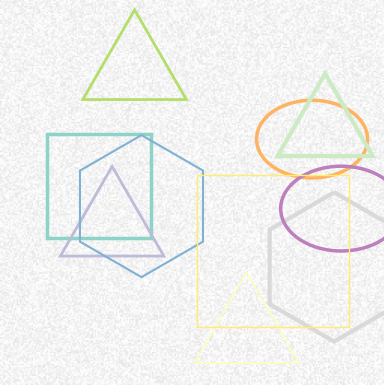[{"shape": "square", "thickness": 2.5, "radius": 0.68, "center": [0.256, 0.517]}, {"shape": "triangle", "thickness": 1, "radius": 0.78, "center": [0.64, 0.136]}, {"shape": "triangle", "thickness": 2, "radius": 0.78, "center": [0.291, 0.413]}, {"shape": "hexagon", "thickness": 1.5, "radius": 0.92, "center": [0.367, 0.465]}, {"shape": "oval", "thickness": 2.5, "radius": 0.72, "center": [0.811, 0.639]}, {"shape": "triangle", "thickness": 2, "radius": 0.78, "center": [0.35, 0.819]}, {"shape": "hexagon", "thickness": 3, "radius": 0.97, "center": [0.868, 0.307]}, {"shape": "oval", "thickness": 2.5, "radius": 0.79, "center": [0.886, 0.458]}, {"shape": "triangle", "thickness": 3, "radius": 0.71, "center": [0.844, 0.666]}, {"shape": "square", "thickness": 1, "radius": 0.99, "center": [0.71, 0.348]}]